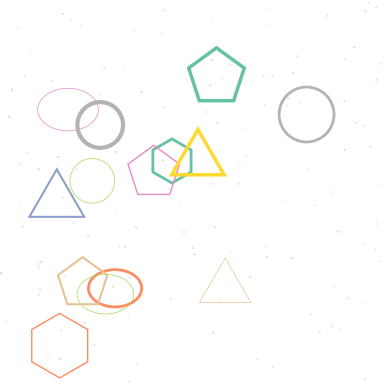[{"shape": "hexagon", "thickness": 2, "radius": 0.29, "center": [0.447, 0.582]}, {"shape": "pentagon", "thickness": 2.5, "radius": 0.38, "center": [0.562, 0.8]}, {"shape": "hexagon", "thickness": 1, "radius": 0.42, "center": [0.155, 0.102]}, {"shape": "oval", "thickness": 2, "radius": 0.35, "center": [0.299, 0.251]}, {"shape": "triangle", "thickness": 1.5, "radius": 0.41, "center": [0.147, 0.478]}, {"shape": "oval", "thickness": 0.5, "radius": 0.39, "center": [0.177, 0.715]}, {"shape": "pentagon", "thickness": 1, "radius": 0.35, "center": [0.399, 0.552]}, {"shape": "oval", "thickness": 0.5, "radius": 0.37, "center": [0.274, 0.236]}, {"shape": "circle", "thickness": 0.5, "radius": 0.29, "center": [0.24, 0.53]}, {"shape": "triangle", "thickness": 2.5, "radius": 0.39, "center": [0.514, 0.585]}, {"shape": "pentagon", "thickness": 1.5, "radius": 0.34, "center": [0.215, 0.264]}, {"shape": "triangle", "thickness": 0.5, "radius": 0.39, "center": [0.585, 0.253]}, {"shape": "circle", "thickness": 3, "radius": 0.3, "center": [0.26, 0.675]}, {"shape": "circle", "thickness": 2, "radius": 0.36, "center": [0.796, 0.703]}]